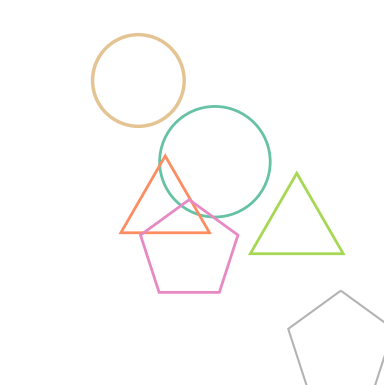[{"shape": "circle", "thickness": 2, "radius": 0.72, "center": [0.558, 0.58]}, {"shape": "triangle", "thickness": 2, "radius": 0.67, "center": [0.429, 0.462]}, {"shape": "pentagon", "thickness": 2, "radius": 0.67, "center": [0.491, 0.348]}, {"shape": "triangle", "thickness": 2, "radius": 0.7, "center": [0.771, 0.411]}, {"shape": "circle", "thickness": 2.5, "radius": 0.59, "center": [0.359, 0.791]}, {"shape": "pentagon", "thickness": 1.5, "radius": 0.72, "center": [0.885, 0.101]}]